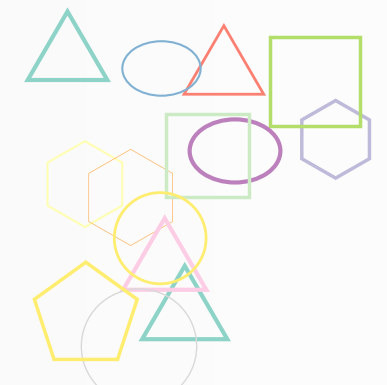[{"shape": "triangle", "thickness": 3, "radius": 0.59, "center": [0.174, 0.852]}, {"shape": "triangle", "thickness": 3, "radius": 0.63, "center": [0.477, 0.182]}, {"shape": "hexagon", "thickness": 1.5, "radius": 0.56, "center": [0.219, 0.522]}, {"shape": "hexagon", "thickness": 2.5, "radius": 0.5, "center": [0.866, 0.638]}, {"shape": "triangle", "thickness": 2, "radius": 0.59, "center": [0.578, 0.815]}, {"shape": "oval", "thickness": 1.5, "radius": 0.51, "center": [0.417, 0.822]}, {"shape": "hexagon", "thickness": 0.5, "radius": 0.62, "center": [0.337, 0.487]}, {"shape": "square", "thickness": 2.5, "radius": 0.58, "center": [0.812, 0.788]}, {"shape": "triangle", "thickness": 3, "radius": 0.62, "center": [0.425, 0.309]}, {"shape": "circle", "thickness": 1, "radius": 0.74, "center": [0.359, 0.101]}, {"shape": "oval", "thickness": 3, "radius": 0.59, "center": [0.606, 0.608]}, {"shape": "square", "thickness": 2.5, "radius": 0.54, "center": [0.536, 0.596]}, {"shape": "pentagon", "thickness": 2.5, "radius": 0.7, "center": [0.221, 0.179]}, {"shape": "circle", "thickness": 2, "radius": 0.59, "center": [0.413, 0.381]}]